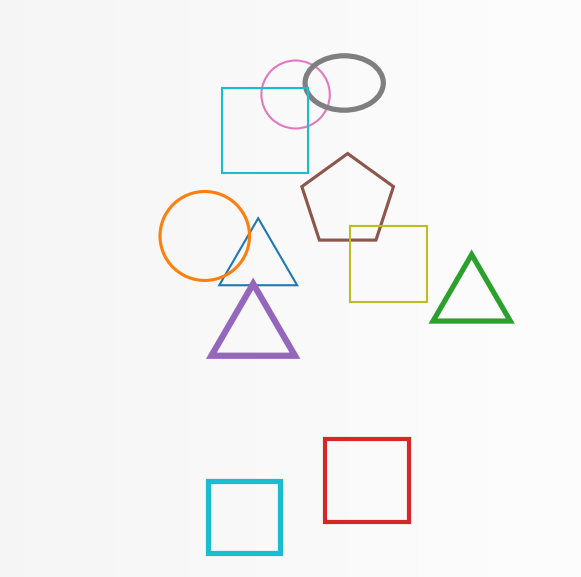[{"shape": "triangle", "thickness": 1, "radius": 0.39, "center": [0.444, 0.544]}, {"shape": "circle", "thickness": 1.5, "radius": 0.38, "center": [0.352, 0.591]}, {"shape": "triangle", "thickness": 2.5, "radius": 0.38, "center": [0.811, 0.482]}, {"shape": "square", "thickness": 2, "radius": 0.36, "center": [0.632, 0.167]}, {"shape": "triangle", "thickness": 3, "radius": 0.42, "center": [0.436, 0.425]}, {"shape": "pentagon", "thickness": 1.5, "radius": 0.41, "center": [0.598, 0.65]}, {"shape": "circle", "thickness": 1, "radius": 0.29, "center": [0.509, 0.836]}, {"shape": "oval", "thickness": 2.5, "radius": 0.34, "center": [0.592, 0.855]}, {"shape": "square", "thickness": 1, "radius": 0.33, "center": [0.668, 0.541]}, {"shape": "square", "thickness": 1, "radius": 0.37, "center": [0.456, 0.773]}, {"shape": "square", "thickness": 2.5, "radius": 0.31, "center": [0.419, 0.104]}]